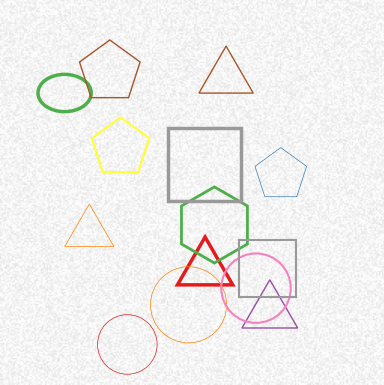[{"shape": "circle", "thickness": 0.5, "radius": 0.39, "center": [0.331, 0.105]}, {"shape": "triangle", "thickness": 2.5, "radius": 0.41, "center": [0.533, 0.302]}, {"shape": "pentagon", "thickness": 0.5, "radius": 0.35, "center": [0.729, 0.546]}, {"shape": "hexagon", "thickness": 2, "radius": 0.49, "center": [0.557, 0.416]}, {"shape": "oval", "thickness": 2.5, "radius": 0.35, "center": [0.168, 0.758]}, {"shape": "triangle", "thickness": 1, "radius": 0.42, "center": [0.701, 0.19]}, {"shape": "triangle", "thickness": 0.5, "radius": 0.37, "center": [0.232, 0.396]}, {"shape": "circle", "thickness": 0.5, "radius": 0.49, "center": [0.49, 0.208]}, {"shape": "pentagon", "thickness": 1.5, "radius": 0.39, "center": [0.313, 0.617]}, {"shape": "triangle", "thickness": 1, "radius": 0.41, "center": [0.587, 0.799]}, {"shape": "pentagon", "thickness": 1, "radius": 0.41, "center": [0.285, 0.813]}, {"shape": "circle", "thickness": 1.5, "radius": 0.45, "center": [0.665, 0.252]}, {"shape": "square", "thickness": 2.5, "radius": 0.47, "center": [0.532, 0.572]}, {"shape": "square", "thickness": 1.5, "radius": 0.37, "center": [0.696, 0.303]}]